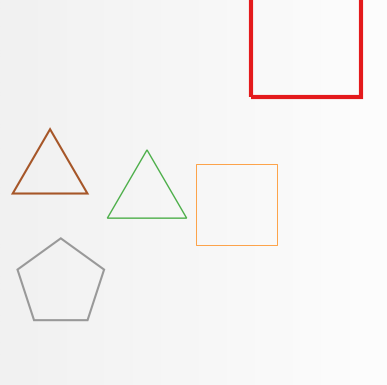[{"shape": "square", "thickness": 3, "radius": 0.71, "center": [0.79, 0.89]}, {"shape": "triangle", "thickness": 1, "radius": 0.59, "center": [0.379, 0.492]}, {"shape": "square", "thickness": 0.5, "radius": 0.53, "center": [0.61, 0.468]}, {"shape": "triangle", "thickness": 1.5, "radius": 0.56, "center": [0.129, 0.553]}, {"shape": "pentagon", "thickness": 1.5, "radius": 0.59, "center": [0.157, 0.263]}]